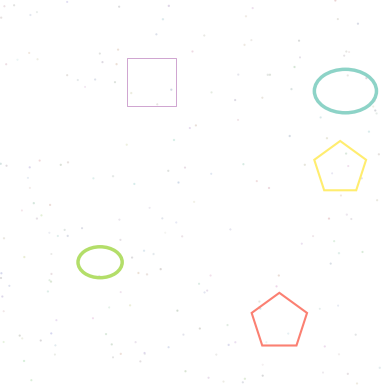[{"shape": "oval", "thickness": 2.5, "radius": 0.4, "center": [0.897, 0.763]}, {"shape": "pentagon", "thickness": 1.5, "radius": 0.38, "center": [0.726, 0.164]}, {"shape": "oval", "thickness": 2.5, "radius": 0.29, "center": [0.26, 0.319]}, {"shape": "square", "thickness": 0.5, "radius": 0.32, "center": [0.393, 0.788]}, {"shape": "pentagon", "thickness": 1.5, "radius": 0.35, "center": [0.884, 0.563]}]